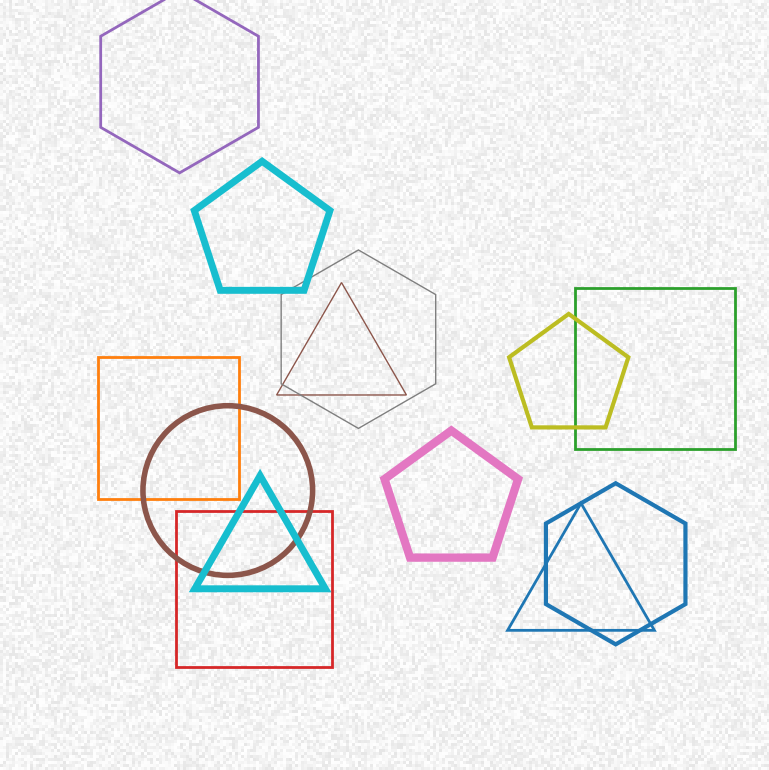[{"shape": "hexagon", "thickness": 1.5, "radius": 0.52, "center": [0.8, 0.268]}, {"shape": "triangle", "thickness": 1, "radius": 0.55, "center": [0.755, 0.236]}, {"shape": "square", "thickness": 1, "radius": 0.46, "center": [0.219, 0.444]}, {"shape": "square", "thickness": 1, "radius": 0.52, "center": [0.851, 0.521]}, {"shape": "square", "thickness": 1, "radius": 0.51, "center": [0.33, 0.235]}, {"shape": "hexagon", "thickness": 1, "radius": 0.59, "center": [0.233, 0.894]}, {"shape": "circle", "thickness": 2, "radius": 0.55, "center": [0.296, 0.363]}, {"shape": "triangle", "thickness": 0.5, "radius": 0.49, "center": [0.444, 0.536]}, {"shape": "pentagon", "thickness": 3, "radius": 0.46, "center": [0.586, 0.35]}, {"shape": "hexagon", "thickness": 0.5, "radius": 0.58, "center": [0.465, 0.559]}, {"shape": "pentagon", "thickness": 1.5, "radius": 0.41, "center": [0.739, 0.511]}, {"shape": "triangle", "thickness": 2.5, "radius": 0.49, "center": [0.338, 0.284]}, {"shape": "pentagon", "thickness": 2.5, "radius": 0.46, "center": [0.34, 0.698]}]